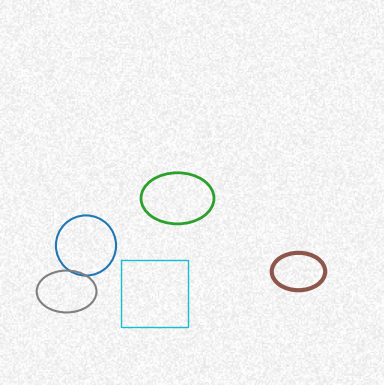[{"shape": "circle", "thickness": 1.5, "radius": 0.39, "center": [0.223, 0.362]}, {"shape": "oval", "thickness": 2, "radius": 0.47, "center": [0.461, 0.485]}, {"shape": "oval", "thickness": 3, "radius": 0.35, "center": [0.775, 0.295]}, {"shape": "oval", "thickness": 1.5, "radius": 0.39, "center": [0.173, 0.243]}, {"shape": "square", "thickness": 1, "radius": 0.43, "center": [0.401, 0.238]}]